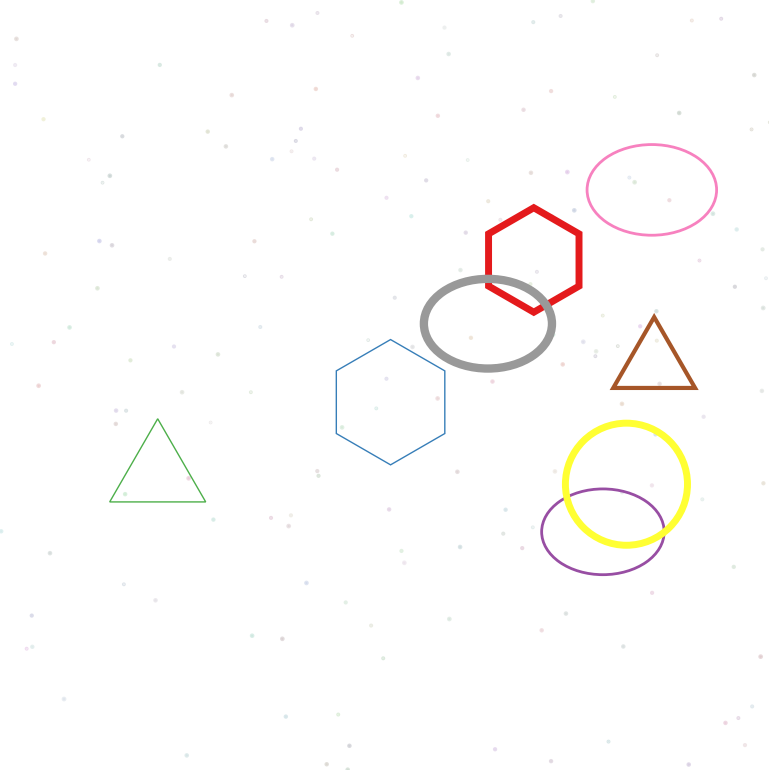[{"shape": "hexagon", "thickness": 2.5, "radius": 0.34, "center": [0.693, 0.662]}, {"shape": "hexagon", "thickness": 0.5, "radius": 0.41, "center": [0.507, 0.478]}, {"shape": "triangle", "thickness": 0.5, "radius": 0.36, "center": [0.205, 0.384]}, {"shape": "oval", "thickness": 1, "radius": 0.4, "center": [0.783, 0.309]}, {"shape": "circle", "thickness": 2.5, "radius": 0.4, "center": [0.814, 0.371]}, {"shape": "triangle", "thickness": 1.5, "radius": 0.31, "center": [0.85, 0.527]}, {"shape": "oval", "thickness": 1, "radius": 0.42, "center": [0.847, 0.753]}, {"shape": "oval", "thickness": 3, "radius": 0.42, "center": [0.634, 0.58]}]